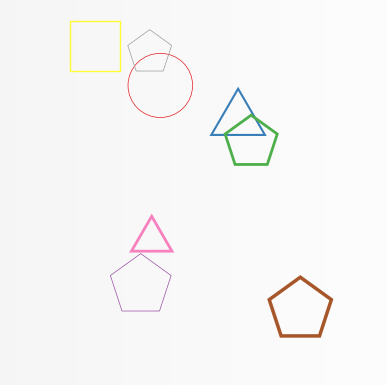[{"shape": "circle", "thickness": 0.5, "radius": 0.42, "center": [0.414, 0.778]}, {"shape": "triangle", "thickness": 1.5, "radius": 0.4, "center": [0.615, 0.689]}, {"shape": "pentagon", "thickness": 2, "radius": 0.35, "center": [0.648, 0.63]}, {"shape": "pentagon", "thickness": 0.5, "radius": 0.41, "center": [0.363, 0.259]}, {"shape": "square", "thickness": 1, "radius": 0.33, "center": [0.245, 0.88]}, {"shape": "pentagon", "thickness": 2.5, "radius": 0.42, "center": [0.775, 0.196]}, {"shape": "triangle", "thickness": 2, "radius": 0.3, "center": [0.391, 0.378]}, {"shape": "pentagon", "thickness": 0.5, "radius": 0.3, "center": [0.386, 0.864]}]